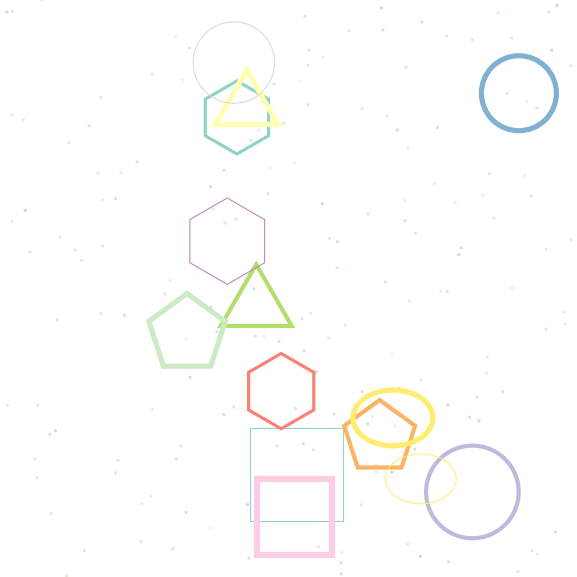[{"shape": "square", "thickness": 0.5, "radius": 0.4, "center": [0.514, 0.178]}, {"shape": "hexagon", "thickness": 1.5, "radius": 0.32, "center": [0.41, 0.796]}, {"shape": "triangle", "thickness": 2.5, "radius": 0.31, "center": [0.427, 0.815]}, {"shape": "circle", "thickness": 2, "radius": 0.4, "center": [0.818, 0.147]}, {"shape": "hexagon", "thickness": 1.5, "radius": 0.33, "center": [0.487, 0.322]}, {"shape": "circle", "thickness": 2.5, "radius": 0.32, "center": [0.899, 0.838]}, {"shape": "pentagon", "thickness": 2, "radius": 0.32, "center": [0.657, 0.242]}, {"shape": "triangle", "thickness": 2, "radius": 0.36, "center": [0.444, 0.47]}, {"shape": "square", "thickness": 3, "radius": 0.33, "center": [0.51, 0.103]}, {"shape": "circle", "thickness": 0.5, "radius": 0.35, "center": [0.405, 0.891]}, {"shape": "hexagon", "thickness": 0.5, "radius": 0.37, "center": [0.394, 0.582]}, {"shape": "pentagon", "thickness": 2.5, "radius": 0.35, "center": [0.324, 0.421]}, {"shape": "oval", "thickness": 2.5, "radius": 0.35, "center": [0.68, 0.275]}, {"shape": "oval", "thickness": 0.5, "radius": 0.31, "center": [0.729, 0.17]}]